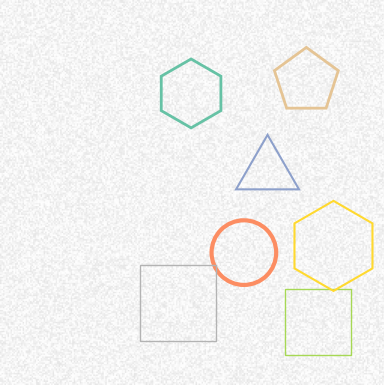[{"shape": "hexagon", "thickness": 2, "radius": 0.45, "center": [0.496, 0.757]}, {"shape": "circle", "thickness": 3, "radius": 0.42, "center": [0.633, 0.344]}, {"shape": "triangle", "thickness": 1.5, "radius": 0.47, "center": [0.695, 0.555]}, {"shape": "square", "thickness": 1, "radius": 0.43, "center": [0.826, 0.164]}, {"shape": "hexagon", "thickness": 1.5, "radius": 0.58, "center": [0.866, 0.361]}, {"shape": "pentagon", "thickness": 2, "radius": 0.44, "center": [0.796, 0.79]}, {"shape": "square", "thickness": 1, "radius": 0.49, "center": [0.463, 0.213]}]